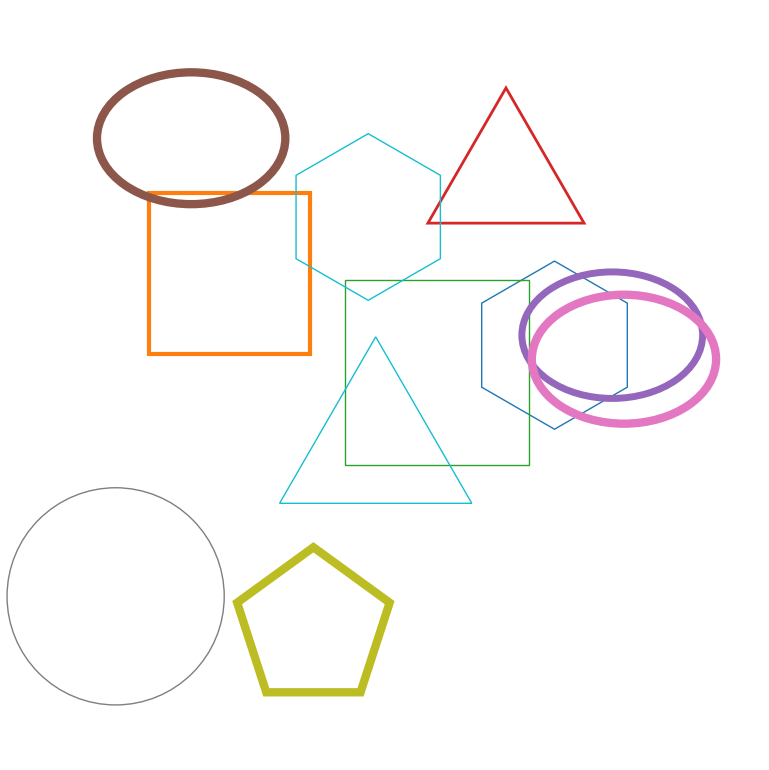[{"shape": "hexagon", "thickness": 0.5, "radius": 0.55, "center": [0.72, 0.552]}, {"shape": "square", "thickness": 1.5, "radius": 0.52, "center": [0.298, 0.645]}, {"shape": "square", "thickness": 0.5, "radius": 0.6, "center": [0.567, 0.516]}, {"shape": "triangle", "thickness": 1, "radius": 0.59, "center": [0.657, 0.769]}, {"shape": "oval", "thickness": 2.5, "radius": 0.59, "center": [0.795, 0.565]}, {"shape": "oval", "thickness": 3, "radius": 0.61, "center": [0.248, 0.82]}, {"shape": "oval", "thickness": 3, "radius": 0.6, "center": [0.81, 0.534]}, {"shape": "circle", "thickness": 0.5, "radius": 0.71, "center": [0.15, 0.226]}, {"shape": "pentagon", "thickness": 3, "radius": 0.52, "center": [0.407, 0.185]}, {"shape": "triangle", "thickness": 0.5, "radius": 0.72, "center": [0.488, 0.418]}, {"shape": "hexagon", "thickness": 0.5, "radius": 0.54, "center": [0.478, 0.718]}]